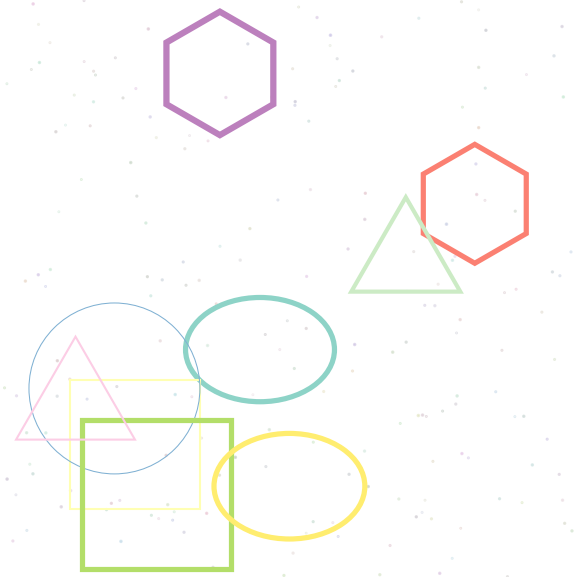[{"shape": "oval", "thickness": 2.5, "radius": 0.64, "center": [0.45, 0.394]}, {"shape": "square", "thickness": 1, "radius": 0.56, "center": [0.234, 0.23]}, {"shape": "hexagon", "thickness": 2.5, "radius": 0.51, "center": [0.822, 0.646]}, {"shape": "circle", "thickness": 0.5, "radius": 0.74, "center": [0.198, 0.327]}, {"shape": "square", "thickness": 2.5, "radius": 0.65, "center": [0.271, 0.143]}, {"shape": "triangle", "thickness": 1, "radius": 0.59, "center": [0.131, 0.297]}, {"shape": "hexagon", "thickness": 3, "radius": 0.53, "center": [0.381, 0.872]}, {"shape": "triangle", "thickness": 2, "radius": 0.54, "center": [0.703, 0.549]}, {"shape": "oval", "thickness": 2.5, "radius": 0.65, "center": [0.501, 0.157]}]